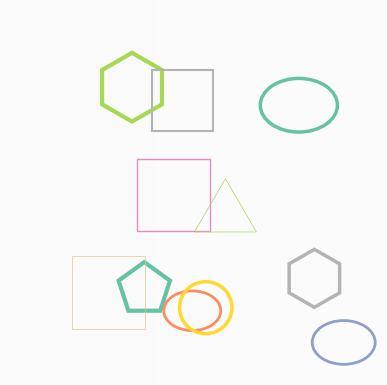[{"shape": "pentagon", "thickness": 3, "radius": 0.35, "center": [0.372, 0.249]}, {"shape": "oval", "thickness": 2.5, "radius": 0.5, "center": [0.771, 0.727]}, {"shape": "oval", "thickness": 2, "radius": 0.37, "center": [0.496, 0.193]}, {"shape": "oval", "thickness": 2, "radius": 0.41, "center": [0.887, 0.111]}, {"shape": "square", "thickness": 1, "radius": 0.47, "center": [0.448, 0.494]}, {"shape": "triangle", "thickness": 0.5, "radius": 0.46, "center": [0.582, 0.444]}, {"shape": "hexagon", "thickness": 3, "radius": 0.45, "center": [0.341, 0.774]}, {"shape": "circle", "thickness": 2.5, "radius": 0.34, "center": [0.531, 0.201]}, {"shape": "square", "thickness": 0.5, "radius": 0.47, "center": [0.281, 0.241]}, {"shape": "square", "thickness": 1.5, "radius": 0.4, "center": [0.471, 0.738]}, {"shape": "hexagon", "thickness": 2.5, "radius": 0.38, "center": [0.811, 0.277]}]